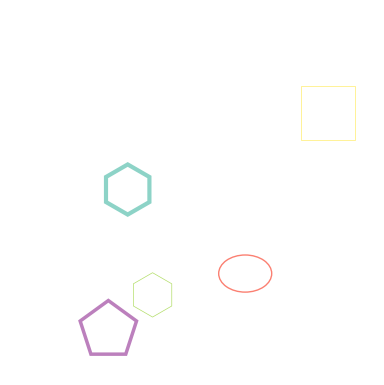[{"shape": "hexagon", "thickness": 3, "radius": 0.33, "center": [0.332, 0.508]}, {"shape": "oval", "thickness": 1, "radius": 0.34, "center": [0.637, 0.289]}, {"shape": "hexagon", "thickness": 0.5, "radius": 0.29, "center": [0.396, 0.234]}, {"shape": "pentagon", "thickness": 2.5, "radius": 0.38, "center": [0.281, 0.142]}, {"shape": "square", "thickness": 0.5, "radius": 0.35, "center": [0.852, 0.707]}]